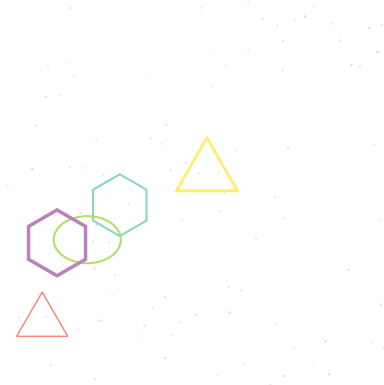[{"shape": "hexagon", "thickness": 1.5, "radius": 0.4, "center": [0.311, 0.467]}, {"shape": "triangle", "thickness": 1, "radius": 0.38, "center": [0.11, 0.165]}, {"shape": "oval", "thickness": 1.5, "radius": 0.44, "center": [0.227, 0.378]}, {"shape": "hexagon", "thickness": 2.5, "radius": 0.43, "center": [0.148, 0.369]}, {"shape": "triangle", "thickness": 2, "radius": 0.46, "center": [0.537, 0.55]}]